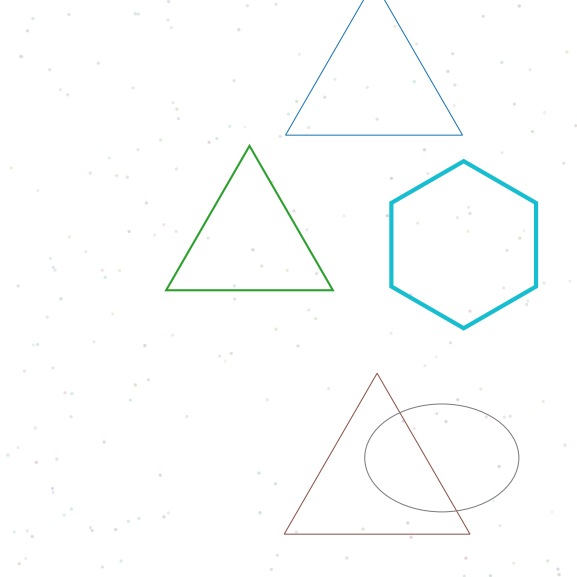[{"shape": "triangle", "thickness": 0.5, "radius": 0.89, "center": [0.648, 0.854]}, {"shape": "triangle", "thickness": 1, "radius": 0.83, "center": [0.432, 0.58]}, {"shape": "triangle", "thickness": 0.5, "radius": 0.93, "center": [0.653, 0.167]}, {"shape": "oval", "thickness": 0.5, "radius": 0.67, "center": [0.765, 0.206]}, {"shape": "hexagon", "thickness": 2, "radius": 0.72, "center": [0.803, 0.575]}]